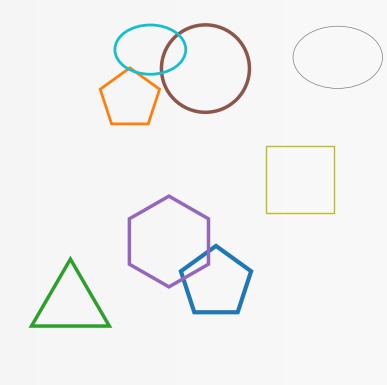[{"shape": "pentagon", "thickness": 3, "radius": 0.48, "center": [0.557, 0.266]}, {"shape": "pentagon", "thickness": 2, "radius": 0.4, "center": [0.335, 0.743]}, {"shape": "triangle", "thickness": 2.5, "radius": 0.58, "center": [0.182, 0.211]}, {"shape": "hexagon", "thickness": 2.5, "radius": 0.59, "center": [0.436, 0.373]}, {"shape": "circle", "thickness": 2.5, "radius": 0.57, "center": [0.53, 0.822]}, {"shape": "oval", "thickness": 0.5, "radius": 0.58, "center": [0.872, 0.851]}, {"shape": "square", "thickness": 1, "radius": 0.44, "center": [0.775, 0.534]}, {"shape": "oval", "thickness": 2, "radius": 0.46, "center": [0.388, 0.871]}]